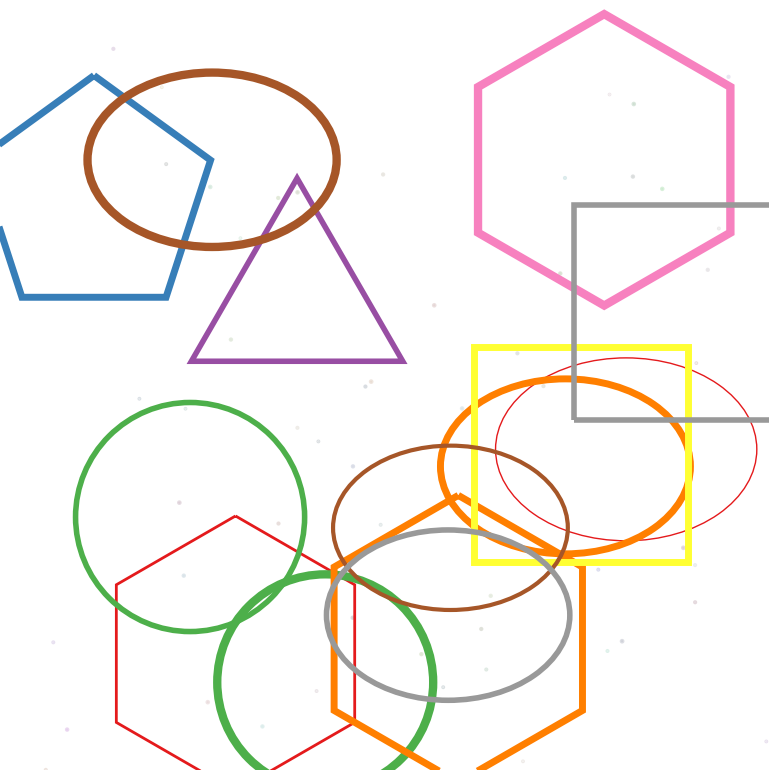[{"shape": "hexagon", "thickness": 1, "radius": 0.89, "center": [0.306, 0.151]}, {"shape": "oval", "thickness": 0.5, "radius": 0.85, "center": [0.813, 0.416]}, {"shape": "pentagon", "thickness": 2.5, "radius": 0.8, "center": [0.122, 0.743]}, {"shape": "circle", "thickness": 3, "radius": 0.7, "center": [0.422, 0.114]}, {"shape": "circle", "thickness": 2, "radius": 0.74, "center": [0.247, 0.329]}, {"shape": "triangle", "thickness": 2, "radius": 0.79, "center": [0.386, 0.61]}, {"shape": "hexagon", "thickness": 2.5, "radius": 0.93, "center": [0.595, 0.17]}, {"shape": "oval", "thickness": 2.5, "radius": 0.81, "center": [0.734, 0.394]}, {"shape": "square", "thickness": 2.5, "radius": 0.7, "center": [0.755, 0.41]}, {"shape": "oval", "thickness": 3, "radius": 0.81, "center": [0.275, 0.793]}, {"shape": "oval", "thickness": 1.5, "radius": 0.76, "center": [0.585, 0.315]}, {"shape": "hexagon", "thickness": 3, "radius": 0.95, "center": [0.785, 0.792]}, {"shape": "square", "thickness": 2, "radius": 0.7, "center": [0.885, 0.594]}, {"shape": "oval", "thickness": 2, "radius": 0.79, "center": [0.582, 0.201]}]